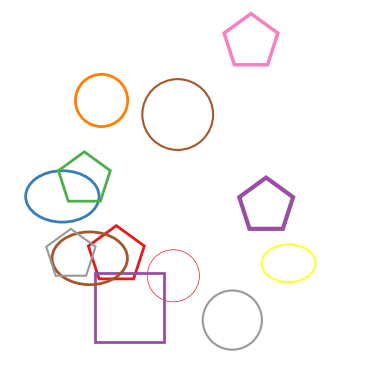[{"shape": "circle", "thickness": 0.5, "radius": 0.34, "center": [0.45, 0.284]}, {"shape": "pentagon", "thickness": 2, "radius": 0.38, "center": [0.302, 0.337]}, {"shape": "oval", "thickness": 2, "radius": 0.48, "center": [0.162, 0.49]}, {"shape": "pentagon", "thickness": 2, "radius": 0.35, "center": [0.219, 0.535]}, {"shape": "square", "thickness": 2, "radius": 0.45, "center": [0.336, 0.202]}, {"shape": "pentagon", "thickness": 3, "radius": 0.37, "center": [0.691, 0.465]}, {"shape": "circle", "thickness": 2, "radius": 0.34, "center": [0.264, 0.739]}, {"shape": "oval", "thickness": 1.5, "radius": 0.35, "center": [0.75, 0.316]}, {"shape": "oval", "thickness": 2, "radius": 0.49, "center": [0.233, 0.329]}, {"shape": "circle", "thickness": 1.5, "radius": 0.46, "center": [0.462, 0.703]}, {"shape": "pentagon", "thickness": 2.5, "radius": 0.37, "center": [0.652, 0.891]}, {"shape": "pentagon", "thickness": 1.5, "radius": 0.34, "center": [0.184, 0.338]}, {"shape": "circle", "thickness": 1.5, "radius": 0.38, "center": [0.603, 0.169]}]